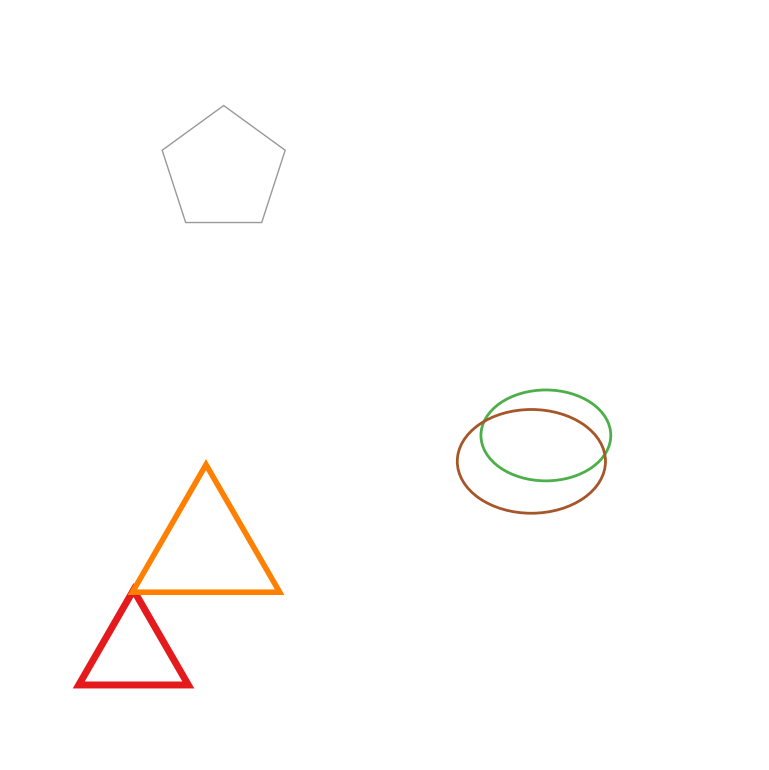[{"shape": "triangle", "thickness": 2.5, "radius": 0.41, "center": [0.173, 0.152]}, {"shape": "oval", "thickness": 1, "radius": 0.42, "center": [0.709, 0.435]}, {"shape": "triangle", "thickness": 2, "radius": 0.55, "center": [0.268, 0.286]}, {"shape": "oval", "thickness": 1, "radius": 0.48, "center": [0.69, 0.401]}, {"shape": "pentagon", "thickness": 0.5, "radius": 0.42, "center": [0.291, 0.779]}]